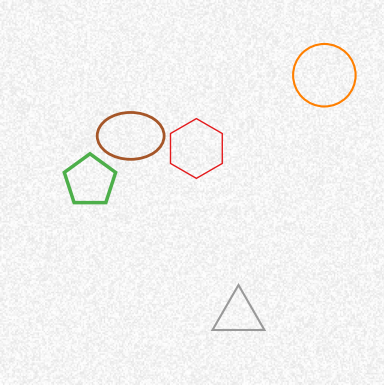[{"shape": "hexagon", "thickness": 1, "radius": 0.39, "center": [0.51, 0.614]}, {"shape": "pentagon", "thickness": 2.5, "radius": 0.35, "center": [0.234, 0.53]}, {"shape": "circle", "thickness": 1.5, "radius": 0.41, "center": [0.843, 0.805]}, {"shape": "oval", "thickness": 2, "radius": 0.43, "center": [0.339, 0.647]}, {"shape": "triangle", "thickness": 1.5, "radius": 0.39, "center": [0.619, 0.182]}]